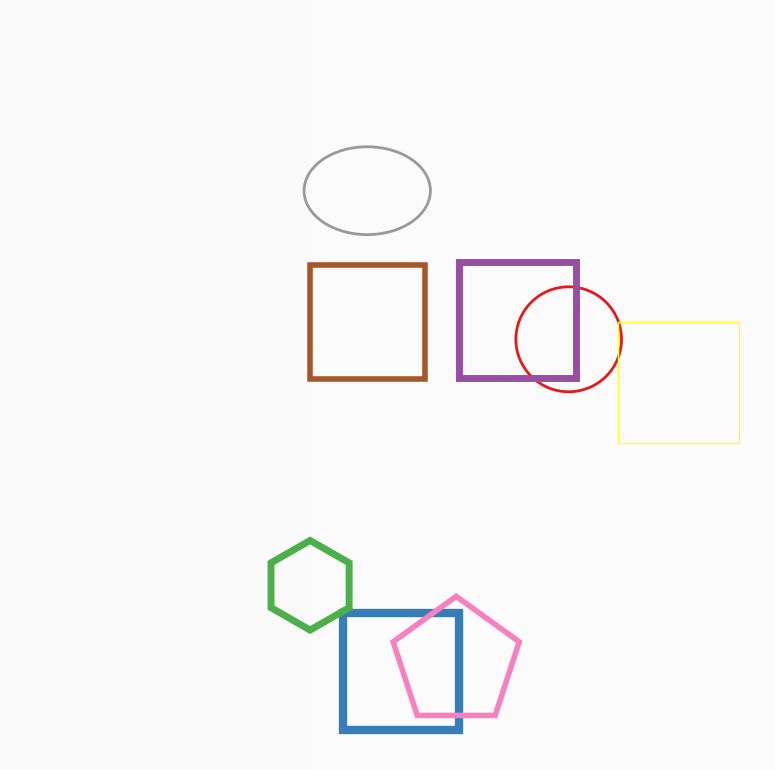[{"shape": "circle", "thickness": 1, "radius": 0.34, "center": [0.734, 0.559]}, {"shape": "square", "thickness": 3, "radius": 0.38, "center": [0.517, 0.128]}, {"shape": "hexagon", "thickness": 2.5, "radius": 0.29, "center": [0.4, 0.24]}, {"shape": "square", "thickness": 2.5, "radius": 0.38, "center": [0.667, 0.585]}, {"shape": "square", "thickness": 0.5, "radius": 0.39, "center": [0.876, 0.503]}, {"shape": "square", "thickness": 2, "radius": 0.37, "center": [0.474, 0.582]}, {"shape": "pentagon", "thickness": 2, "radius": 0.43, "center": [0.589, 0.14]}, {"shape": "oval", "thickness": 1, "radius": 0.41, "center": [0.474, 0.752]}]